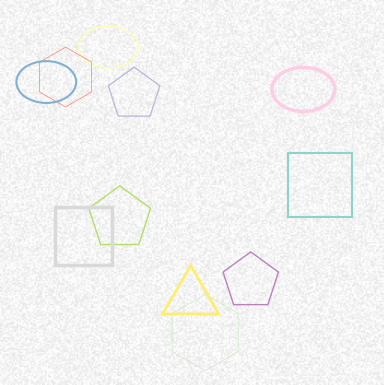[{"shape": "square", "thickness": 1.5, "radius": 0.42, "center": [0.832, 0.52]}, {"shape": "oval", "thickness": 1, "radius": 0.39, "center": [0.282, 0.878]}, {"shape": "pentagon", "thickness": 1, "radius": 0.35, "center": [0.348, 0.755]}, {"shape": "hexagon", "thickness": 0.5, "radius": 0.39, "center": [0.17, 0.8]}, {"shape": "oval", "thickness": 1.5, "radius": 0.39, "center": [0.12, 0.787]}, {"shape": "pentagon", "thickness": 1, "radius": 0.42, "center": [0.311, 0.433]}, {"shape": "oval", "thickness": 2.5, "radius": 0.41, "center": [0.788, 0.768]}, {"shape": "square", "thickness": 2.5, "radius": 0.37, "center": [0.217, 0.387]}, {"shape": "pentagon", "thickness": 1, "radius": 0.38, "center": [0.651, 0.27]}, {"shape": "hexagon", "thickness": 0.5, "radius": 0.5, "center": [0.533, 0.136]}, {"shape": "triangle", "thickness": 2, "radius": 0.42, "center": [0.495, 0.226]}]